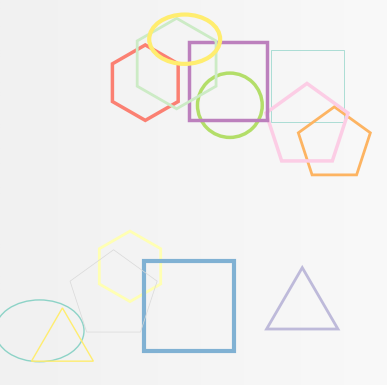[{"shape": "square", "thickness": 0.5, "radius": 0.47, "center": [0.793, 0.777]}, {"shape": "oval", "thickness": 1, "radius": 0.57, "center": [0.102, 0.141]}, {"shape": "hexagon", "thickness": 2, "radius": 0.46, "center": [0.336, 0.308]}, {"shape": "triangle", "thickness": 2, "radius": 0.53, "center": [0.78, 0.199]}, {"shape": "hexagon", "thickness": 2.5, "radius": 0.49, "center": [0.375, 0.785]}, {"shape": "square", "thickness": 3, "radius": 0.58, "center": [0.488, 0.206]}, {"shape": "pentagon", "thickness": 2, "radius": 0.49, "center": [0.863, 0.625]}, {"shape": "circle", "thickness": 2.5, "radius": 0.42, "center": [0.593, 0.727]}, {"shape": "pentagon", "thickness": 2.5, "radius": 0.56, "center": [0.792, 0.672]}, {"shape": "pentagon", "thickness": 0.5, "radius": 0.59, "center": [0.293, 0.233]}, {"shape": "square", "thickness": 2.5, "radius": 0.51, "center": [0.589, 0.789]}, {"shape": "hexagon", "thickness": 2, "radius": 0.59, "center": [0.456, 0.835]}, {"shape": "triangle", "thickness": 1, "radius": 0.46, "center": [0.161, 0.108]}, {"shape": "oval", "thickness": 3, "radius": 0.46, "center": [0.477, 0.898]}]